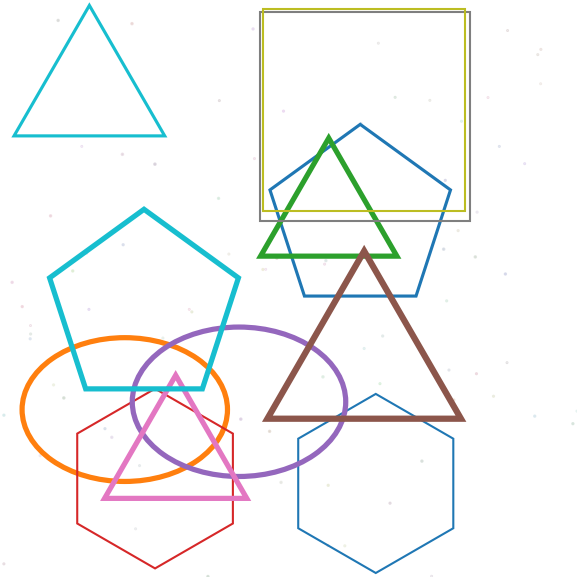[{"shape": "pentagon", "thickness": 1.5, "radius": 0.82, "center": [0.624, 0.619]}, {"shape": "hexagon", "thickness": 1, "radius": 0.78, "center": [0.651, 0.162]}, {"shape": "oval", "thickness": 2.5, "radius": 0.89, "center": [0.216, 0.29]}, {"shape": "triangle", "thickness": 2.5, "radius": 0.68, "center": [0.569, 0.624]}, {"shape": "hexagon", "thickness": 1, "radius": 0.78, "center": [0.268, 0.17]}, {"shape": "oval", "thickness": 2.5, "radius": 0.92, "center": [0.414, 0.303]}, {"shape": "triangle", "thickness": 3, "radius": 0.97, "center": [0.631, 0.371]}, {"shape": "triangle", "thickness": 2.5, "radius": 0.71, "center": [0.304, 0.207]}, {"shape": "square", "thickness": 1, "radius": 0.91, "center": [0.632, 0.797]}, {"shape": "square", "thickness": 1, "radius": 0.88, "center": [0.631, 0.809]}, {"shape": "pentagon", "thickness": 2.5, "radius": 0.86, "center": [0.249, 0.465]}, {"shape": "triangle", "thickness": 1.5, "radius": 0.75, "center": [0.155, 0.839]}]